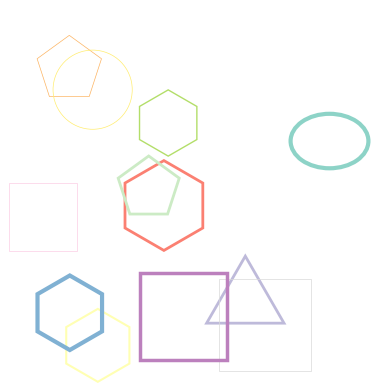[{"shape": "oval", "thickness": 3, "radius": 0.51, "center": [0.856, 0.634]}, {"shape": "hexagon", "thickness": 1.5, "radius": 0.47, "center": [0.254, 0.103]}, {"shape": "triangle", "thickness": 2, "radius": 0.58, "center": [0.637, 0.219]}, {"shape": "hexagon", "thickness": 2, "radius": 0.58, "center": [0.426, 0.466]}, {"shape": "hexagon", "thickness": 3, "radius": 0.48, "center": [0.181, 0.188]}, {"shape": "pentagon", "thickness": 0.5, "radius": 0.44, "center": [0.18, 0.82]}, {"shape": "hexagon", "thickness": 1, "radius": 0.43, "center": [0.437, 0.681]}, {"shape": "square", "thickness": 0.5, "radius": 0.44, "center": [0.11, 0.436]}, {"shape": "square", "thickness": 0.5, "radius": 0.6, "center": [0.688, 0.157]}, {"shape": "square", "thickness": 2.5, "radius": 0.56, "center": [0.478, 0.179]}, {"shape": "pentagon", "thickness": 2, "radius": 0.42, "center": [0.386, 0.511]}, {"shape": "circle", "thickness": 0.5, "radius": 0.51, "center": [0.241, 0.767]}]